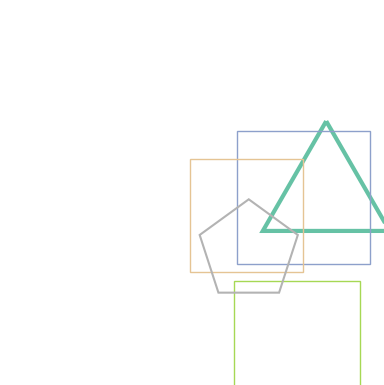[{"shape": "triangle", "thickness": 3, "radius": 0.95, "center": [0.847, 0.495]}, {"shape": "square", "thickness": 1, "radius": 0.86, "center": [0.789, 0.486]}, {"shape": "square", "thickness": 1, "radius": 0.82, "center": [0.772, 0.106]}, {"shape": "square", "thickness": 1, "radius": 0.73, "center": [0.64, 0.44]}, {"shape": "pentagon", "thickness": 1.5, "radius": 0.67, "center": [0.646, 0.348]}]